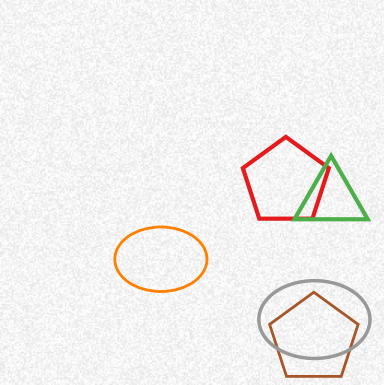[{"shape": "pentagon", "thickness": 3, "radius": 0.59, "center": [0.742, 0.527]}, {"shape": "triangle", "thickness": 3, "radius": 0.55, "center": [0.86, 0.485]}, {"shape": "oval", "thickness": 2, "radius": 0.6, "center": [0.418, 0.327]}, {"shape": "pentagon", "thickness": 2, "radius": 0.6, "center": [0.815, 0.12]}, {"shape": "oval", "thickness": 2.5, "radius": 0.72, "center": [0.817, 0.17]}]